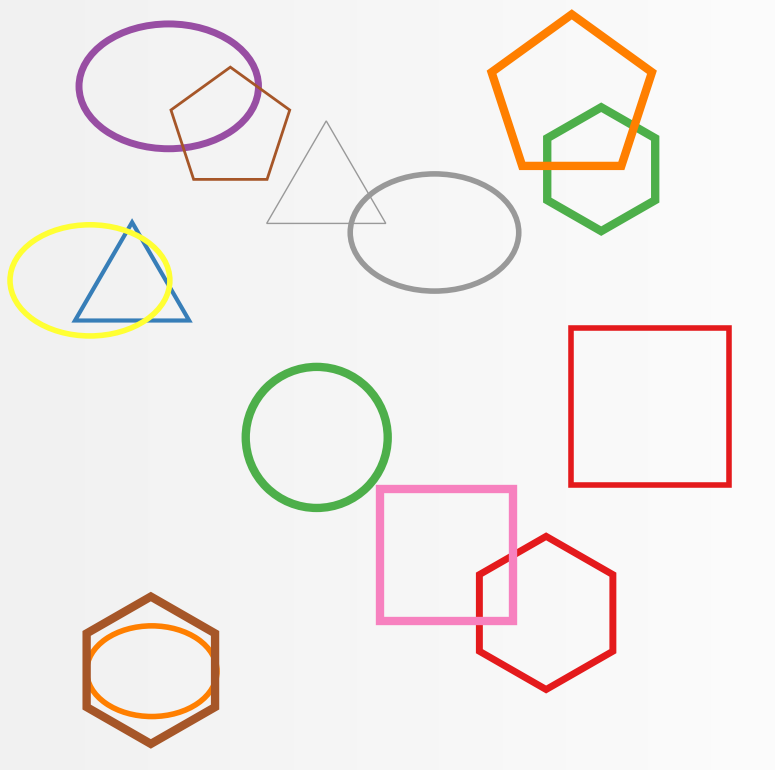[{"shape": "hexagon", "thickness": 2.5, "radius": 0.5, "center": [0.705, 0.204]}, {"shape": "square", "thickness": 2, "radius": 0.51, "center": [0.839, 0.472]}, {"shape": "triangle", "thickness": 1.5, "radius": 0.43, "center": [0.17, 0.626]}, {"shape": "hexagon", "thickness": 3, "radius": 0.4, "center": [0.776, 0.78]}, {"shape": "circle", "thickness": 3, "radius": 0.46, "center": [0.409, 0.432]}, {"shape": "oval", "thickness": 2.5, "radius": 0.58, "center": [0.218, 0.888]}, {"shape": "oval", "thickness": 2, "radius": 0.42, "center": [0.196, 0.128]}, {"shape": "pentagon", "thickness": 3, "radius": 0.54, "center": [0.738, 0.873]}, {"shape": "oval", "thickness": 2, "radius": 0.52, "center": [0.116, 0.636]}, {"shape": "hexagon", "thickness": 3, "radius": 0.48, "center": [0.195, 0.13]}, {"shape": "pentagon", "thickness": 1, "radius": 0.4, "center": [0.297, 0.832]}, {"shape": "square", "thickness": 3, "radius": 0.43, "center": [0.577, 0.279]}, {"shape": "triangle", "thickness": 0.5, "radius": 0.44, "center": [0.421, 0.754]}, {"shape": "oval", "thickness": 2, "radius": 0.54, "center": [0.561, 0.698]}]